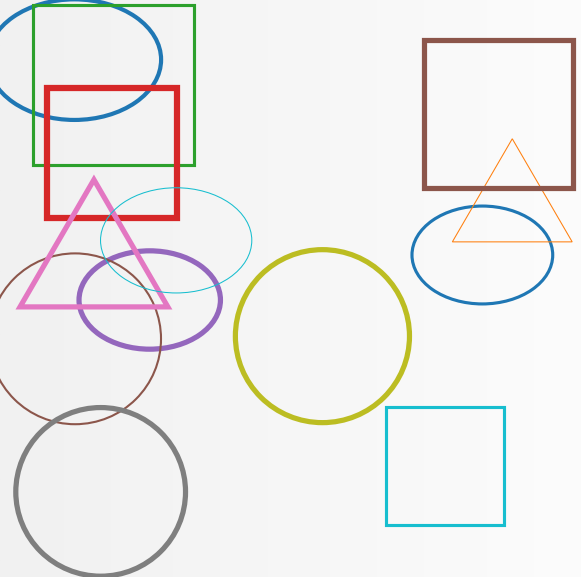[{"shape": "oval", "thickness": 1.5, "radius": 0.61, "center": [0.83, 0.558]}, {"shape": "oval", "thickness": 2, "radius": 0.75, "center": [0.128, 0.896]}, {"shape": "triangle", "thickness": 0.5, "radius": 0.6, "center": [0.881, 0.64]}, {"shape": "square", "thickness": 1.5, "radius": 0.69, "center": [0.196, 0.852]}, {"shape": "square", "thickness": 3, "radius": 0.56, "center": [0.192, 0.734]}, {"shape": "oval", "thickness": 2.5, "radius": 0.61, "center": [0.258, 0.48]}, {"shape": "circle", "thickness": 1, "radius": 0.74, "center": [0.129, 0.412]}, {"shape": "square", "thickness": 2.5, "radius": 0.64, "center": [0.858, 0.801]}, {"shape": "triangle", "thickness": 2.5, "radius": 0.73, "center": [0.162, 0.541]}, {"shape": "circle", "thickness": 2.5, "radius": 0.73, "center": [0.173, 0.147]}, {"shape": "circle", "thickness": 2.5, "radius": 0.75, "center": [0.555, 0.417]}, {"shape": "square", "thickness": 1.5, "radius": 0.51, "center": [0.765, 0.193]}, {"shape": "oval", "thickness": 0.5, "radius": 0.65, "center": [0.303, 0.583]}]